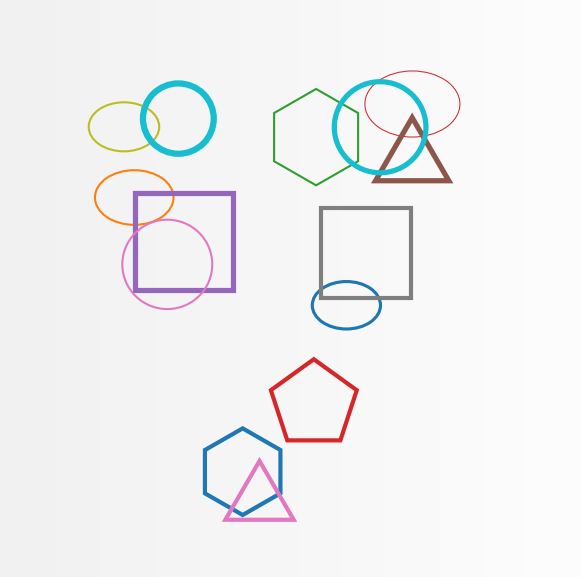[{"shape": "hexagon", "thickness": 2, "radius": 0.37, "center": [0.418, 0.182]}, {"shape": "oval", "thickness": 1.5, "radius": 0.29, "center": [0.596, 0.471]}, {"shape": "oval", "thickness": 1, "radius": 0.34, "center": [0.231, 0.657]}, {"shape": "hexagon", "thickness": 1, "radius": 0.42, "center": [0.544, 0.762]}, {"shape": "pentagon", "thickness": 2, "radius": 0.39, "center": [0.54, 0.299]}, {"shape": "oval", "thickness": 0.5, "radius": 0.41, "center": [0.709, 0.819]}, {"shape": "square", "thickness": 2.5, "radius": 0.42, "center": [0.317, 0.581]}, {"shape": "triangle", "thickness": 2.5, "radius": 0.36, "center": [0.709, 0.723]}, {"shape": "circle", "thickness": 1, "radius": 0.39, "center": [0.288, 0.541]}, {"shape": "triangle", "thickness": 2, "radius": 0.34, "center": [0.446, 0.133]}, {"shape": "square", "thickness": 2, "radius": 0.39, "center": [0.629, 0.561]}, {"shape": "oval", "thickness": 1, "radius": 0.3, "center": [0.213, 0.78]}, {"shape": "circle", "thickness": 2.5, "radius": 0.39, "center": [0.654, 0.779]}, {"shape": "circle", "thickness": 3, "radius": 0.3, "center": [0.307, 0.794]}]